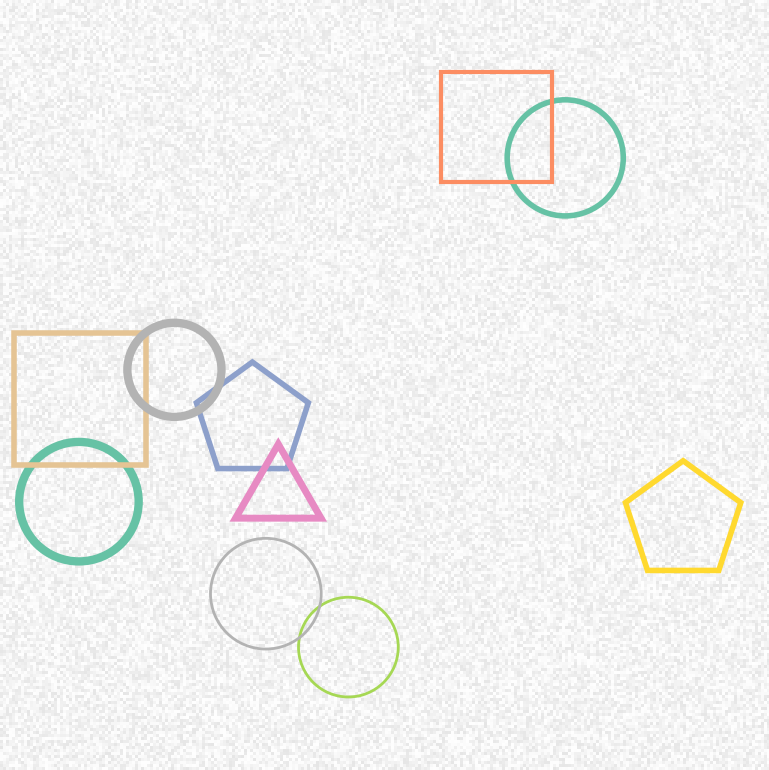[{"shape": "circle", "thickness": 2, "radius": 0.38, "center": [0.734, 0.795]}, {"shape": "circle", "thickness": 3, "radius": 0.39, "center": [0.102, 0.348]}, {"shape": "square", "thickness": 1.5, "radius": 0.36, "center": [0.645, 0.835]}, {"shape": "pentagon", "thickness": 2, "radius": 0.38, "center": [0.328, 0.453]}, {"shape": "triangle", "thickness": 2.5, "radius": 0.32, "center": [0.361, 0.359]}, {"shape": "circle", "thickness": 1, "radius": 0.32, "center": [0.452, 0.16]}, {"shape": "pentagon", "thickness": 2, "radius": 0.39, "center": [0.887, 0.323]}, {"shape": "square", "thickness": 2, "radius": 0.43, "center": [0.104, 0.482]}, {"shape": "circle", "thickness": 3, "radius": 0.31, "center": [0.227, 0.52]}, {"shape": "circle", "thickness": 1, "radius": 0.36, "center": [0.345, 0.229]}]